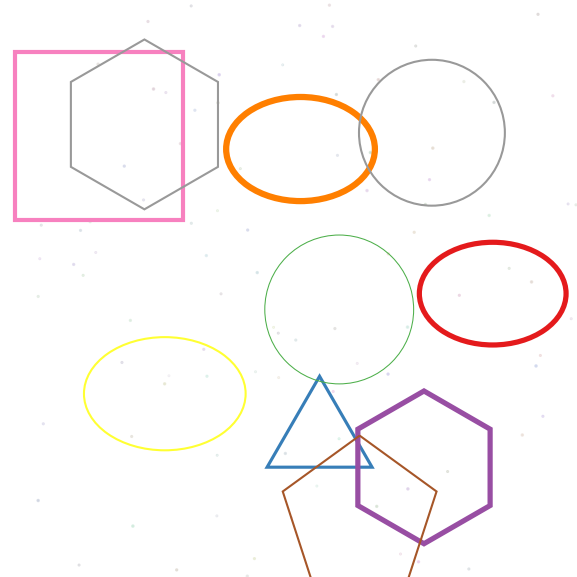[{"shape": "oval", "thickness": 2.5, "radius": 0.64, "center": [0.853, 0.491]}, {"shape": "triangle", "thickness": 1.5, "radius": 0.52, "center": [0.553, 0.243]}, {"shape": "circle", "thickness": 0.5, "radius": 0.64, "center": [0.587, 0.463]}, {"shape": "hexagon", "thickness": 2.5, "radius": 0.66, "center": [0.734, 0.19]}, {"shape": "oval", "thickness": 3, "radius": 0.64, "center": [0.52, 0.741]}, {"shape": "oval", "thickness": 1, "radius": 0.7, "center": [0.285, 0.317]}, {"shape": "pentagon", "thickness": 1, "radius": 0.7, "center": [0.623, 0.105]}, {"shape": "square", "thickness": 2, "radius": 0.72, "center": [0.172, 0.763]}, {"shape": "hexagon", "thickness": 1, "radius": 0.74, "center": [0.25, 0.784]}, {"shape": "circle", "thickness": 1, "radius": 0.63, "center": [0.748, 0.769]}]